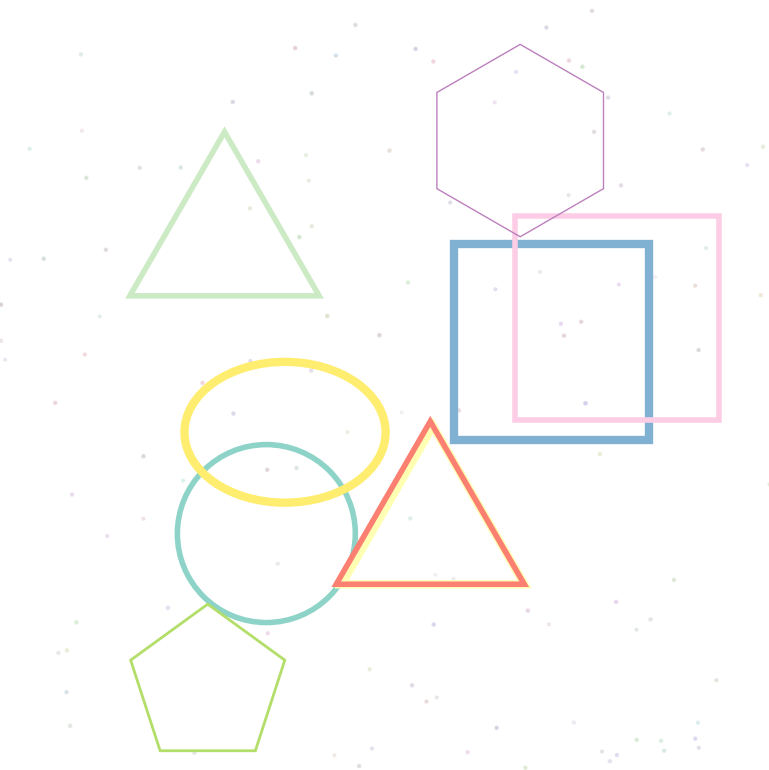[{"shape": "circle", "thickness": 2, "radius": 0.58, "center": [0.346, 0.307]}, {"shape": "triangle", "thickness": 3, "radius": 0.69, "center": [0.562, 0.31]}, {"shape": "triangle", "thickness": 2, "radius": 0.71, "center": [0.559, 0.312]}, {"shape": "square", "thickness": 3, "radius": 0.63, "center": [0.717, 0.556]}, {"shape": "pentagon", "thickness": 1, "radius": 0.53, "center": [0.27, 0.11]}, {"shape": "square", "thickness": 2, "radius": 0.66, "center": [0.801, 0.587]}, {"shape": "hexagon", "thickness": 0.5, "radius": 0.62, "center": [0.676, 0.817]}, {"shape": "triangle", "thickness": 2, "radius": 0.71, "center": [0.292, 0.687]}, {"shape": "oval", "thickness": 3, "radius": 0.65, "center": [0.37, 0.439]}]